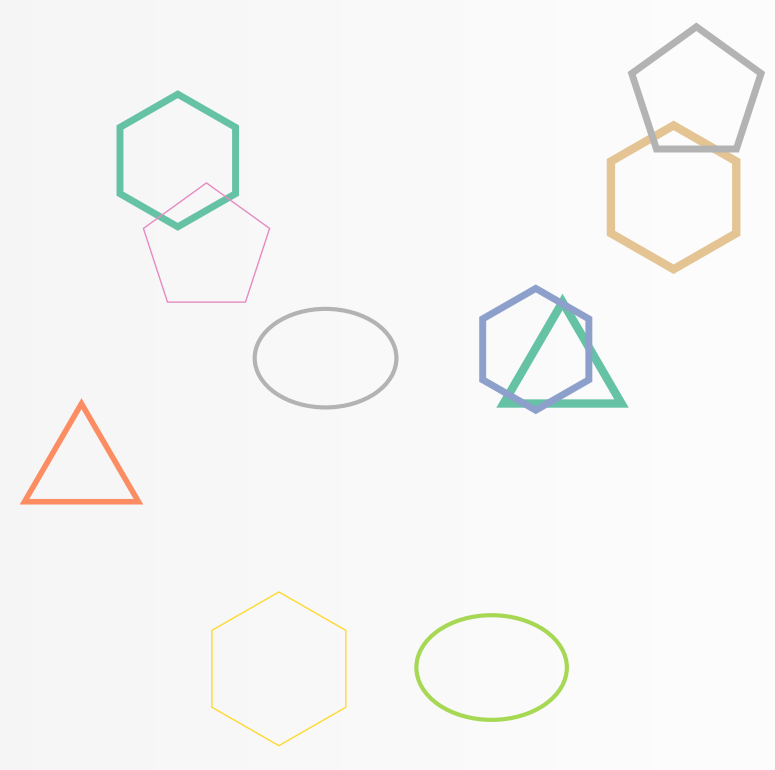[{"shape": "triangle", "thickness": 3, "radius": 0.44, "center": [0.726, 0.52]}, {"shape": "hexagon", "thickness": 2.5, "radius": 0.43, "center": [0.229, 0.792]}, {"shape": "triangle", "thickness": 2, "radius": 0.42, "center": [0.105, 0.391]}, {"shape": "hexagon", "thickness": 2.5, "radius": 0.4, "center": [0.691, 0.546]}, {"shape": "pentagon", "thickness": 0.5, "radius": 0.43, "center": [0.266, 0.677]}, {"shape": "oval", "thickness": 1.5, "radius": 0.49, "center": [0.634, 0.133]}, {"shape": "hexagon", "thickness": 0.5, "radius": 0.5, "center": [0.36, 0.131]}, {"shape": "hexagon", "thickness": 3, "radius": 0.47, "center": [0.869, 0.744]}, {"shape": "oval", "thickness": 1.5, "radius": 0.46, "center": [0.42, 0.535]}, {"shape": "pentagon", "thickness": 2.5, "radius": 0.44, "center": [0.899, 0.877]}]